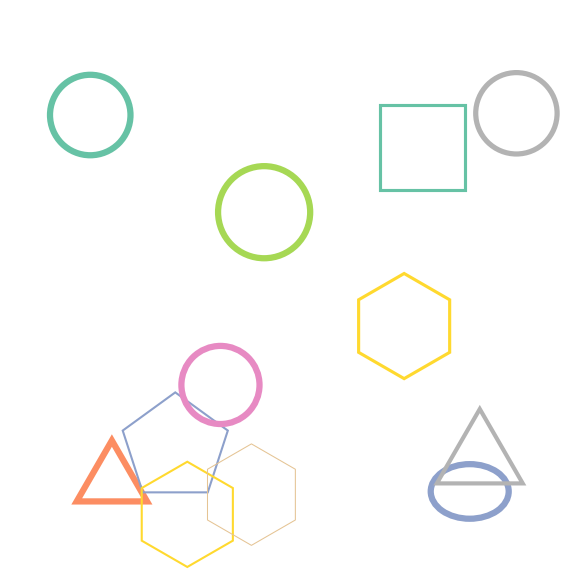[{"shape": "square", "thickness": 1.5, "radius": 0.37, "center": [0.731, 0.744]}, {"shape": "circle", "thickness": 3, "radius": 0.35, "center": [0.156, 0.8]}, {"shape": "triangle", "thickness": 3, "radius": 0.35, "center": [0.194, 0.166]}, {"shape": "pentagon", "thickness": 1, "radius": 0.48, "center": [0.303, 0.224]}, {"shape": "oval", "thickness": 3, "radius": 0.34, "center": [0.813, 0.148]}, {"shape": "circle", "thickness": 3, "radius": 0.34, "center": [0.382, 0.333]}, {"shape": "circle", "thickness": 3, "radius": 0.4, "center": [0.457, 0.632]}, {"shape": "hexagon", "thickness": 1, "radius": 0.46, "center": [0.324, 0.108]}, {"shape": "hexagon", "thickness": 1.5, "radius": 0.46, "center": [0.7, 0.435]}, {"shape": "hexagon", "thickness": 0.5, "radius": 0.44, "center": [0.435, 0.143]}, {"shape": "circle", "thickness": 2.5, "radius": 0.35, "center": [0.894, 0.803]}, {"shape": "triangle", "thickness": 2, "radius": 0.43, "center": [0.831, 0.205]}]